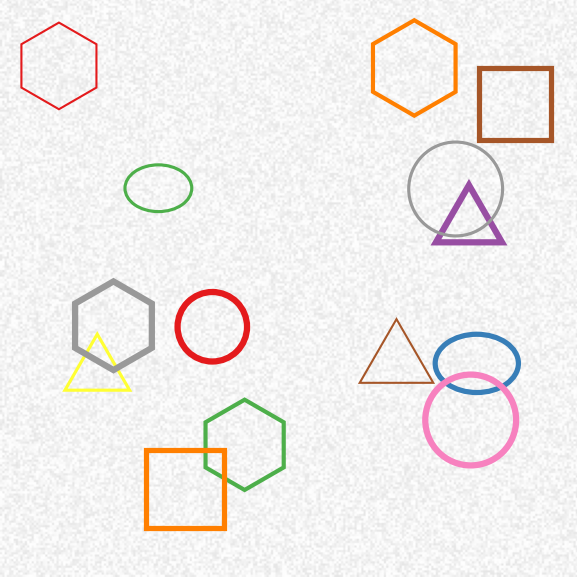[{"shape": "hexagon", "thickness": 1, "radius": 0.38, "center": [0.102, 0.885]}, {"shape": "circle", "thickness": 3, "radius": 0.3, "center": [0.368, 0.433]}, {"shape": "oval", "thickness": 2.5, "radius": 0.36, "center": [0.826, 0.37]}, {"shape": "oval", "thickness": 1.5, "radius": 0.29, "center": [0.274, 0.673]}, {"shape": "hexagon", "thickness": 2, "radius": 0.39, "center": [0.424, 0.229]}, {"shape": "triangle", "thickness": 3, "radius": 0.33, "center": [0.812, 0.613]}, {"shape": "square", "thickness": 2.5, "radius": 0.34, "center": [0.321, 0.152]}, {"shape": "hexagon", "thickness": 2, "radius": 0.41, "center": [0.717, 0.881]}, {"shape": "triangle", "thickness": 1.5, "radius": 0.32, "center": [0.168, 0.356]}, {"shape": "square", "thickness": 2.5, "radius": 0.31, "center": [0.892, 0.819]}, {"shape": "triangle", "thickness": 1, "radius": 0.37, "center": [0.687, 0.373]}, {"shape": "circle", "thickness": 3, "radius": 0.39, "center": [0.815, 0.272]}, {"shape": "hexagon", "thickness": 3, "radius": 0.38, "center": [0.196, 0.435]}, {"shape": "circle", "thickness": 1.5, "radius": 0.41, "center": [0.789, 0.672]}]